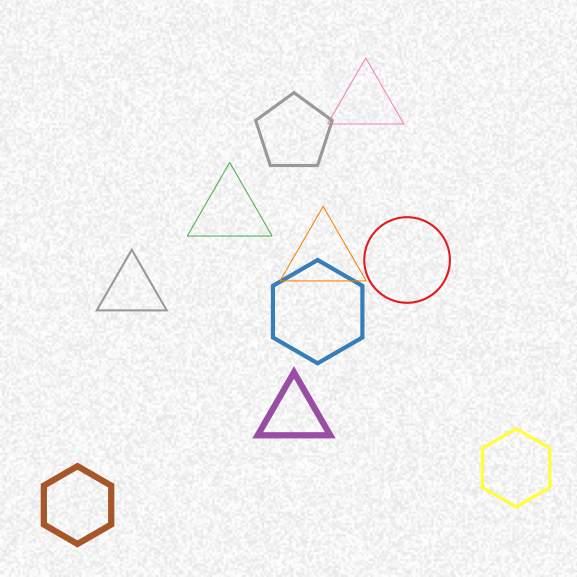[{"shape": "circle", "thickness": 1, "radius": 0.37, "center": [0.705, 0.549]}, {"shape": "hexagon", "thickness": 2, "radius": 0.45, "center": [0.55, 0.459]}, {"shape": "triangle", "thickness": 0.5, "radius": 0.42, "center": [0.398, 0.633]}, {"shape": "triangle", "thickness": 3, "radius": 0.36, "center": [0.509, 0.282]}, {"shape": "triangle", "thickness": 0.5, "radius": 0.43, "center": [0.56, 0.556]}, {"shape": "hexagon", "thickness": 1.5, "radius": 0.34, "center": [0.894, 0.189]}, {"shape": "hexagon", "thickness": 3, "radius": 0.34, "center": [0.134, 0.125]}, {"shape": "triangle", "thickness": 0.5, "radius": 0.38, "center": [0.633, 0.823]}, {"shape": "pentagon", "thickness": 1.5, "radius": 0.35, "center": [0.509, 0.769]}, {"shape": "triangle", "thickness": 1, "radius": 0.35, "center": [0.228, 0.497]}]